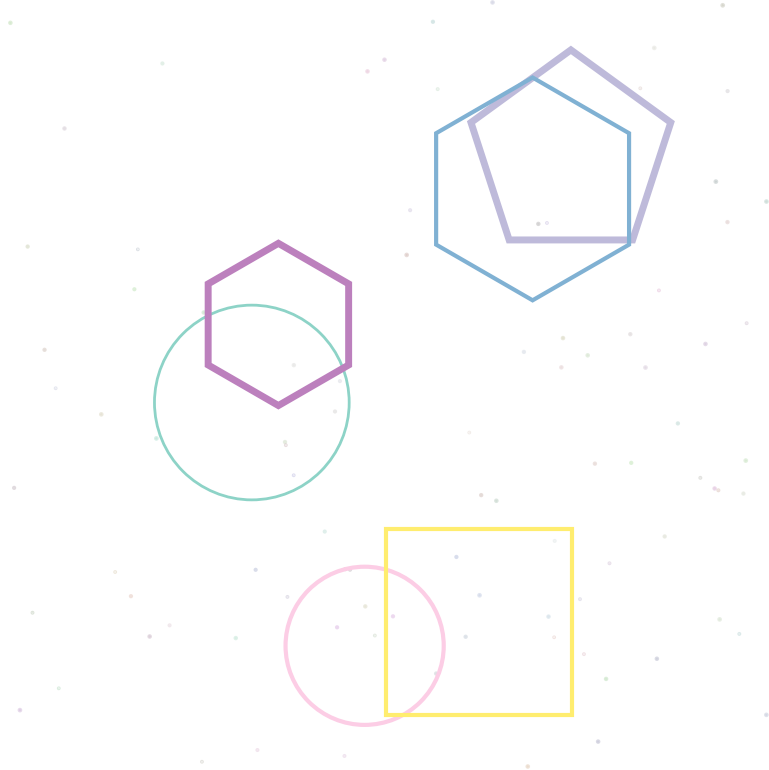[{"shape": "circle", "thickness": 1, "radius": 0.63, "center": [0.327, 0.477]}, {"shape": "pentagon", "thickness": 2.5, "radius": 0.68, "center": [0.741, 0.799]}, {"shape": "hexagon", "thickness": 1.5, "radius": 0.72, "center": [0.692, 0.755]}, {"shape": "circle", "thickness": 1.5, "radius": 0.51, "center": [0.474, 0.161]}, {"shape": "hexagon", "thickness": 2.5, "radius": 0.53, "center": [0.362, 0.579]}, {"shape": "square", "thickness": 1.5, "radius": 0.6, "center": [0.622, 0.192]}]